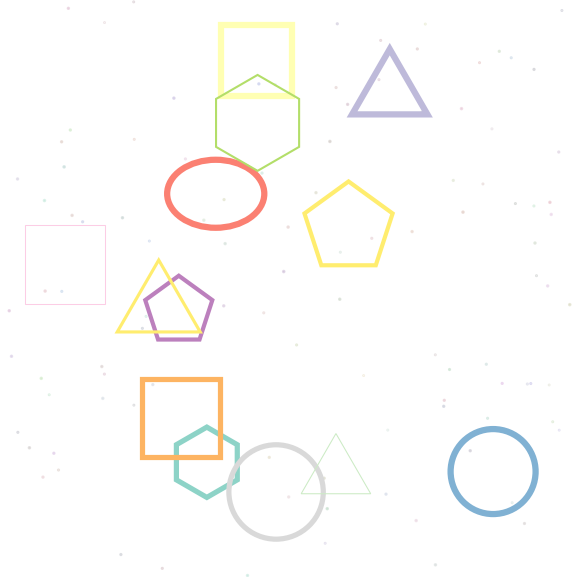[{"shape": "hexagon", "thickness": 2.5, "radius": 0.3, "center": [0.358, 0.199]}, {"shape": "square", "thickness": 3, "radius": 0.31, "center": [0.444, 0.894]}, {"shape": "triangle", "thickness": 3, "radius": 0.38, "center": [0.675, 0.839]}, {"shape": "oval", "thickness": 3, "radius": 0.42, "center": [0.374, 0.664]}, {"shape": "circle", "thickness": 3, "radius": 0.37, "center": [0.854, 0.183]}, {"shape": "square", "thickness": 2.5, "radius": 0.34, "center": [0.313, 0.276]}, {"shape": "hexagon", "thickness": 1, "radius": 0.42, "center": [0.446, 0.786]}, {"shape": "square", "thickness": 0.5, "radius": 0.35, "center": [0.113, 0.541]}, {"shape": "circle", "thickness": 2.5, "radius": 0.41, "center": [0.478, 0.147]}, {"shape": "pentagon", "thickness": 2, "radius": 0.31, "center": [0.31, 0.461]}, {"shape": "triangle", "thickness": 0.5, "radius": 0.35, "center": [0.582, 0.179]}, {"shape": "triangle", "thickness": 1.5, "radius": 0.41, "center": [0.275, 0.466]}, {"shape": "pentagon", "thickness": 2, "radius": 0.4, "center": [0.604, 0.605]}]